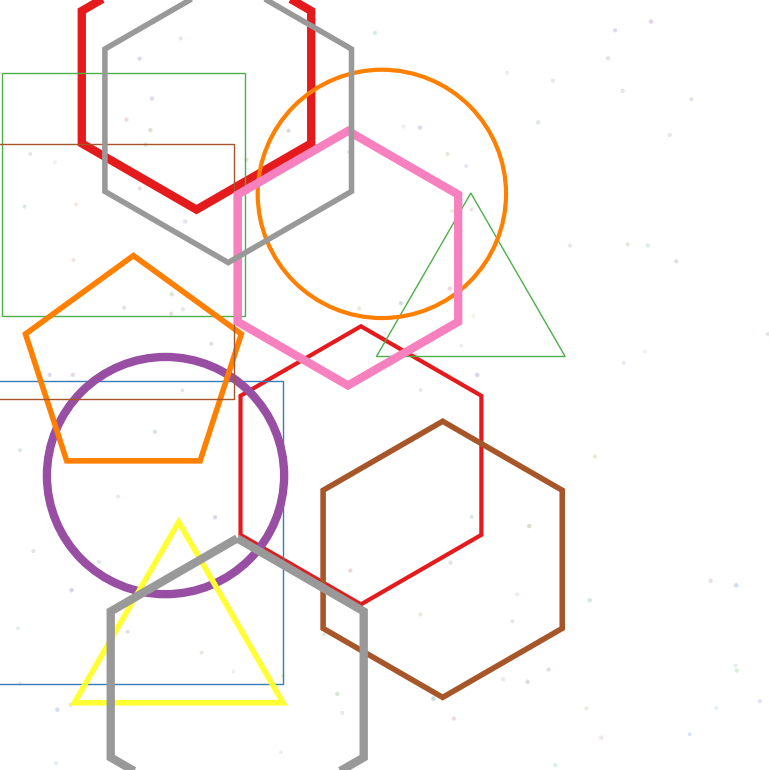[{"shape": "hexagon", "thickness": 1.5, "radius": 0.9, "center": [0.469, 0.396]}, {"shape": "hexagon", "thickness": 3, "radius": 0.86, "center": [0.255, 0.9]}, {"shape": "square", "thickness": 0.5, "radius": 0.98, "center": [0.17, 0.308]}, {"shape": "square", "thickness": 0.5, "radius": 0.79, "center": [0.161, 0.747]}, {"shape": "triangle", "thickness": 0.5, "radius": 0.71, "center": [0.611, 0.608]}, {"shape": "circle", "thickness": 3, "radius": 0.77, "center": [0.215, 0.382]}, {"shape": "circle", "thickness": 1.5, "radius": 0.81, "center": [0.496, 0.748]}, {"shape": "pentagon", "thickness": 2, "radius": 0.74, "center": [0.173, 0.521]}, {"shape": "triangle", "thickness": 2, "radius": 0.78, "center": [0.232, 0.166]}, {"shape": "hexagon", "thickness": 2, "radius": 0.9, "center": [0.575, 0.274]}, {"shape": "square", "thickness": 0.5, "radius": 0.83, "center": [0.138, 0.647]}, {"shape": "hexagon", "thickness": 3, "radius": 0.83, "center": [0.452, 0.665]}, {"shape": "hexagon", "thickness": 3, "radius": 0.95, "center": [0.308, 0.111]}, {"shape": "hexagon", "thickness": 2, "radius": 0.92, "center": [0.296, 0.844]}]